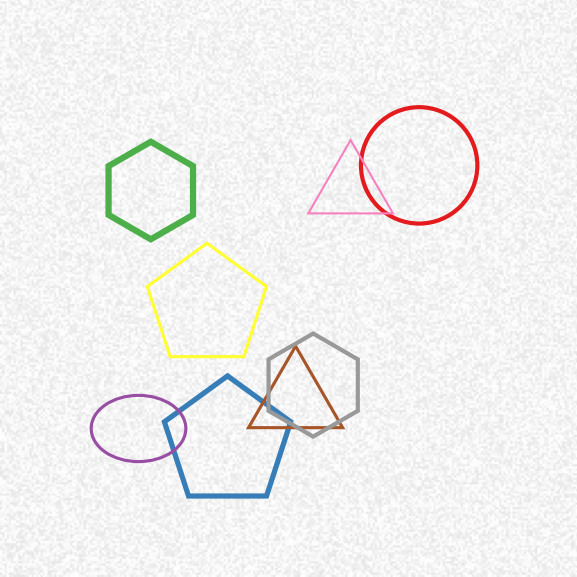[{"shape": "circle", "thickness": 2, "radius": 0.5, "center": [0.726, 0.713]}, {"shape": "pentagon", "thickness": 2.5, "radius": 0.57, "center": [0.394, 0.233]}, {"shape": "hexagon", "thickness": 3, "radius": 0.42, "center": [0.261, 0.669]}, {"shape": "oval", "thickness": 1.5, "radius": 0.41, "center": [0.24, 0.257]}, {"shape": "pentagon", "thickness": 1.5, "radius": 0.54, "center": [0.358, 0.469]}, {"shape": "triangle", "thickness": 1.5, "radius": 0.47, "center": [0.512, 0.306]}, {"shape": "triangle", "thickness": 1, "radius": 0.42, "center": [0.607, 0.672]}, {"shape": "hexagon", "thickness": 2, "radius": 0.45, "center": [0.542, 0.332]}]